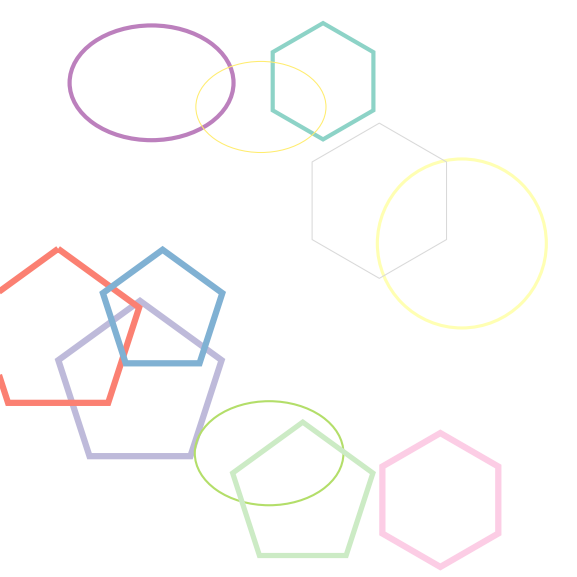[{"shape": "hexagon", "thickness": 2, "radius": 0.5, "center": [0.559, 0.858]}, {"shape": "circle", "thickness": 1.5, "radius": 0.73, "center": [0.8, 0.578]}, {"shape": "pentagon", "thickness": 3, "radius": 0.74, "center": [0.242, 0.33]}, {"shape": "pentagon", "thickness": 3, "radius": 0.74, "center": [0.101, 0.421]}, {"shape": "pentagon", "thickness": 3, "radius": 0.54, "center": [0.282, 0.458]}, {"shape": "oval", "thickness": 1, "radius": 0.64, "center": [0.466, 0.214]}, {"shape": "hexagon", "thickness": 3, "radius": 0.58, "center": [0.762, 0.133]}, {"shape": "hexagon", "thickness": 0.5, "radius": 0.67, "center": [0.657, 0.652]}, {"shape": "oval", "thickness": 2, "radius": 0.71, "center": [0.262, 0.856]}, {"shape": "pentagon", "thickness": 2.5, "radius": 0.64, "center": [0.524, 0.14]}, {"shape": "oval", "thickness": 0.5, "radius": 0.56, "center": [0.452, 0.814]}]